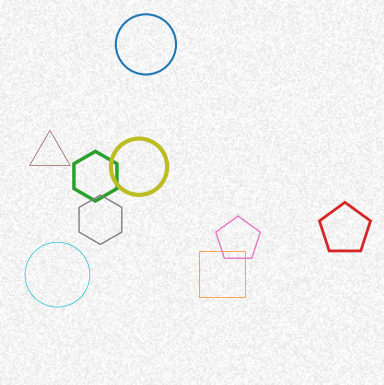[{"shape": "circle", "thickness": 1.5, "radius": 0.39, "center": [0.379, 0.885]}, {"shape": "square", "thickness": 0.5, "radius": 0.3, "center": [0.575, 0.288]}, {"shape": "hexagon", "thickness": 2.5, "radius": 0.32, "center": [0.248, 0.542]}, {"shape": "pentagon", "thickness": 2, "radius": 0.35, "center": [0.896, 0.405]}, {"shape": "triangle", "thickness": 0.5, "radius": 0.3, "center": [0.13, 0.601]}, {"shape": "pentagon", "thickness": 1, "radius": 0.3, "center": [0.618, 0.378]}, {"shape": "hexagon", "thickness": 1, "radius": 0.32, "center": [0.261, 0.429]}, {"shape": "circle", "thickness": 3, "radius": 0.37, "center": [0.361, 0.567]}, {"shape": "circle", "thickness": 0.5, "radius": 0.42, "center": [0.149, 0.287]}]